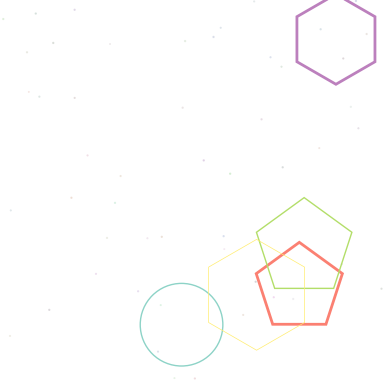[{"shape": "circle", "thickness": 1, "radius": 0.54, "center": [0.472, 0.157]}, {"shape": "pentagon", "thickness": 2, "radius": 0.59, "center": [0.777, 0.253]}, {"shape": "pentagon", "thickness": 1, "radius": 0.65, "center": [0.79, 0.356]}, {"shape": "hexagon", "thickness": 2, "radius": 0.59, "center": [0.873, 0.898]}, {"shape": "hexagon", "thickness": 0.5, "radius": 0.72, "center": [0.666, 0.234]}]